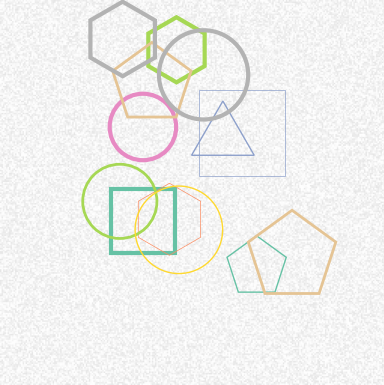[{"shape": "pentagon", "thickness": 1, "radius": 0.4, "center": [0.667, 0.307]}, {"shape": "square", "thickness": 3, "radius": 0.42, "center": [0.371, 0.426]}, {"shape": "hexagon", "thickness": 0.5, "radius": 0.47, "center": [0.44, 0.43]}, {"shape": "square", "thickness": 0.5, "radius": 0.56, "center": [0.629, 0.655]}, {"shape": "triangle", "thickness": 1, "radius": 0.47, "center": [0.579, 0.644]}, {"shape": "circle", "thickness": 3, "radius": 0.43, "center": [0.371, 0.67]}, {"shape": "circle", "thickness": 2, "radius": 0.48, "center": [0.311, 0.477]}, {"shape": "hexagon", "thickness": 3, "radius": 0.42, "center": [0.458, 0.871]}, {"shape": "circle", "thickness": 1, "radius": 0.57, "center": [0.465, 0.403]}, {"shape": "pentagon", "thickness": 2, "radius": 0.6, "center": [0.759, 0.334]}, {"shape": "pentagon", "thickness": 2, "radius": 0.54, "center": [0.395, 0.783]}, {"shape": "hexagon", "thickness": 3, "radius": 0.48, "center": [0.319, 0.899]}, {"shape": "circle", "thickness": 3, "radius": 0.58, "center": [0.529, 0.806]}]